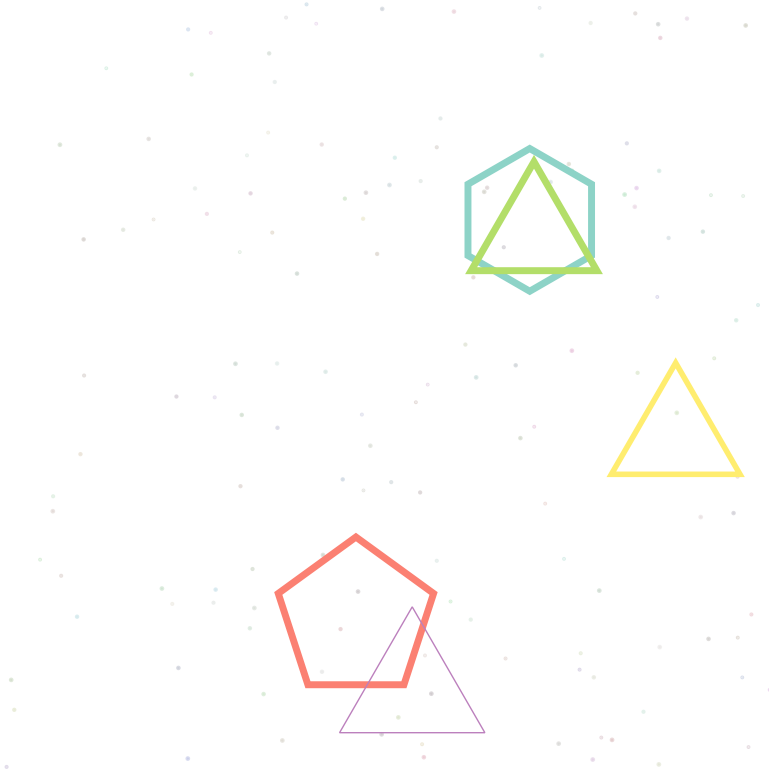[{"shape": "hexagon", "thickness": 2.5, "radius": 0.46, "center": [0.688, 0.714]}, {"shape": "pentagon", "thickness": 2.5, "radius": 0.53, "center": [0.462, 0.197]}, {"shape": "triangle", "thickness": 2.5, "radius": 0.47, "center": [0.694, 0.696]}, {"shape": "triangle", "thickness": 0.5, "radius": 0.54, "center": [0.535, 0.103]}, {"shape": "triangle", "thickness": 2, "radius": 0.48, "center": [0.877, 0.432]}]